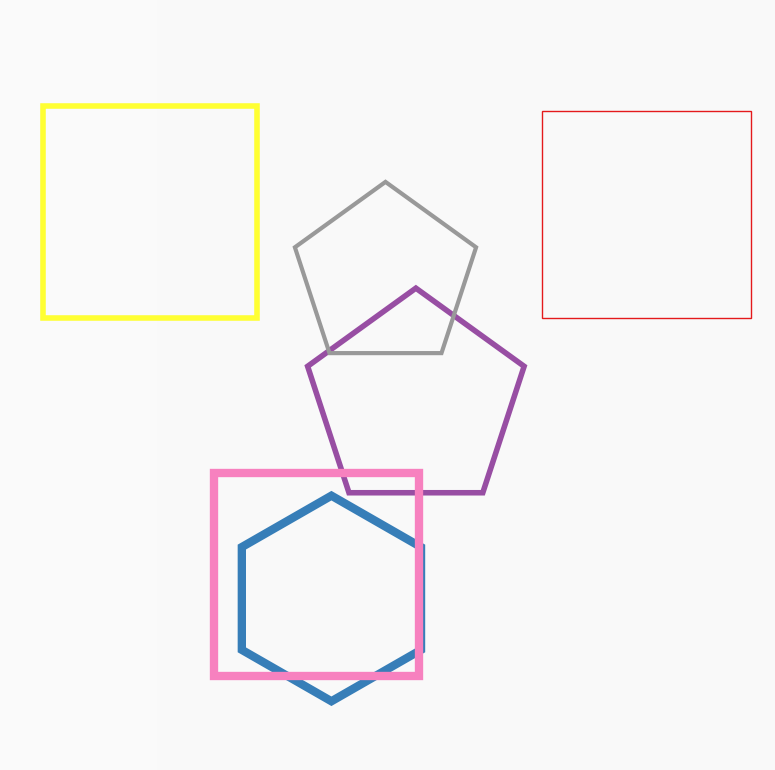[{"shape": "square", "thickness": 0.5, "radius": 0.67, "center": [0.834, 0.721]}, {"shape": "hexagon", "thickness": 3, "radius": 0.67, "center": [0.428, 0.223]}, {"shape": "pentagon", "thickness": 2, "radius": 0.73, "center": [0.537, 0.479]}, {"shape": "square", "thickness": 2, "radius": 0.69, "center": [0.193, 0.725]}, {"shape": "square", "thickness": 3, "radius": 0.66, "center": [0.408, 0.254]}, {"shape": "pentagon", "thickness": 1.5, "radius": 0.61, "center": [0.497, 0.641]}]